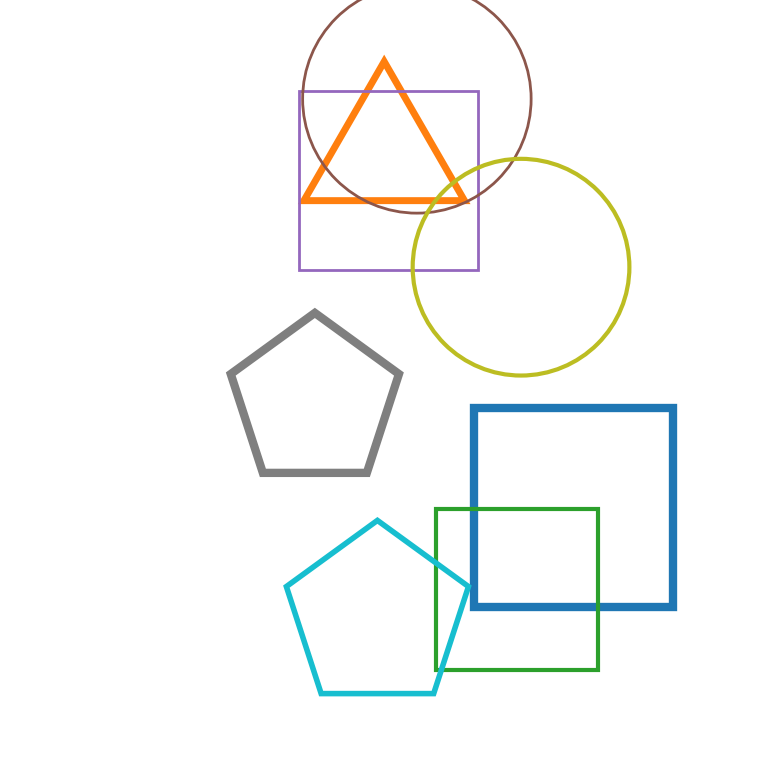[{"shape": "square", "thickness": 3, "radius": 0.65, "center": [0.745, 0.341]}, {"shape": "triangle", "thickness": 2.5, "radius": 0.6, "center": [0.499, 0.8]}, {"shape": "square", "thickness": 1.5, "radius": 0.52, "center": [0.671, 0.234]}, {"shape": "square", "thickness": 1, "radius": 0.58, "center": [0.504, 0.766]}, {"shape": "circle", "thickness": 1, "radius": 0.74, "center": [0.541, 0.872]}, {"shape": "pentagon", "thickness": 3, "radius": 0.57, "center": [0.409, 0.479]}, {"shape": "circle", "thickness": 1.5, "radius": 0.7, "center": [0.677, 0.653]}, {"shape": "pentagon", "thickness": 2, "radius": 0.62, "center": [0.49, 0.2]}]